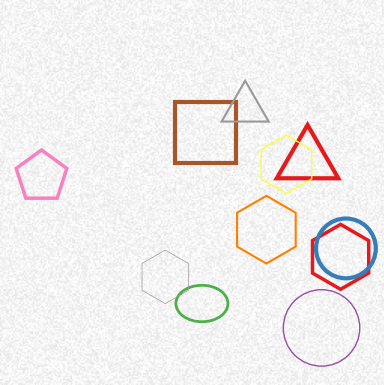[{"shape": "hexagon", "thickness": 2.5, "radius": 0.42, "center": [0.885, 0.333]}, {"shape": "triangle", "thickness": 3, "radius": 0.46, "center": [0.799, 0.583]}, {"shape": "circle", "thickness": 3, "radius": 0.39, "center": [0.898, 0.355]}, {"shape": "oval", "thickness": 2, "radius": 0.34, "center": [0.524, 0.212]}, {"shape": "circle", "thickness": 1, "radius": 0.5, "center": [0.835, 0.148]}, {"shape": "hexagon", "thickness": 1.5, "radius": 0.44, "center": [0.692, 0.403]}, {"shape": "hexagon", "thickness": 1, "radius": 0.38, "center": [0.744, 0.573]}, {"shape": "square", "thickness": 3, "radius": 0.4, "center": [0.535, 0.656]}, {"shape": "pentagon", "thickness": 2.5, "radius": 0.35, "center": [0.108, 0.541]}, {"shape": "triangle", "thickness": 1.5, "radius": 0.35, "center": [0.637, 0.72]}, {"shape": "hexagon", "thickness": 0.5, "radius": 0.35, "center": [0.429, 0.281]}]